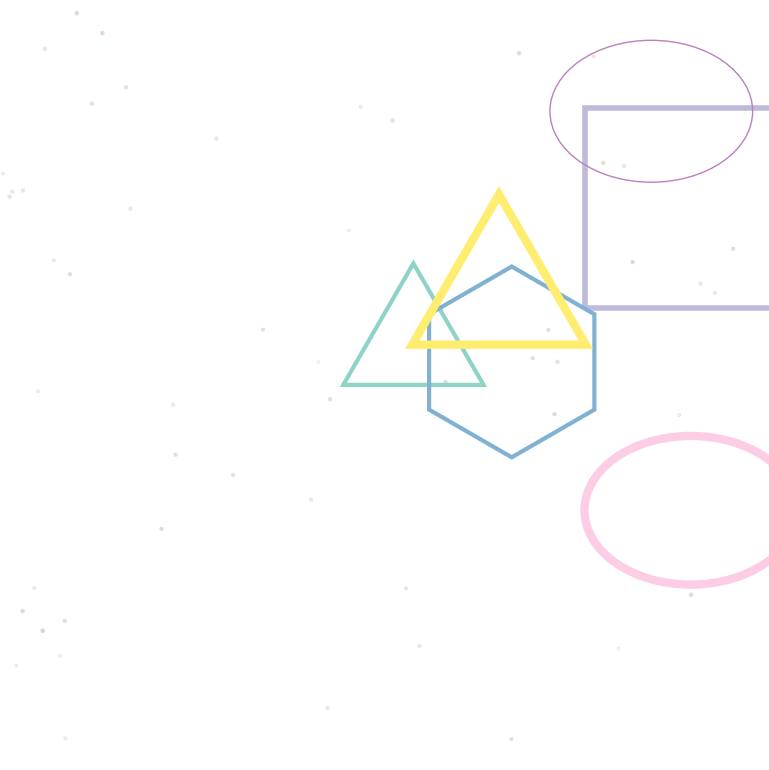[{"shape": "triangle", "thickness": 1.5, "radius": 0.53, "center": [0.537, 0.553]}, {"shape": "square", "thickness": 2, "radius": 0.65, "center": [0.89, 0.73]}, {"shape": "hexagon", "thickness": 1.5, "radius": 0.62, "center": [0.665, 0.53]}, {"shape": "oval", "thickness": 3, "radius": 0.69, "center": [0.897, 0.337]}, {"shape": "oval", "thickness": 0.5, "radius": 0.66, "center": [0.846, 0.856]}, {"shape": "triangle", "thickness": 3, "radius": 0.65, "center": [0.648, 0.617]}]